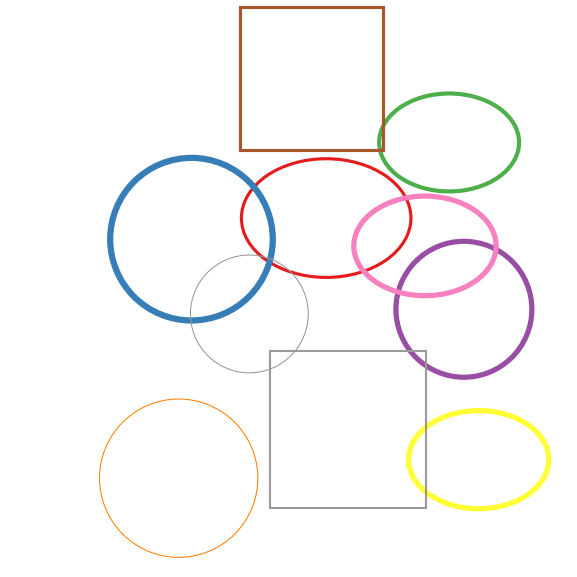[{"shape": "oval", "thickness": 1.5, "radius": 0.73, "center": [0.565, 0.622]}, {"shape": "circle", "thickness": 3, "radius": 0.7, "center": [0.332, 0.585]}, {"shape": "oval", "thickness": 2, "radius": 0.61, "center": [0.778, 0.752]}, {"shape": "circle", "thickness": 2.5, "radius": 0.59, "center": [0.803, 0.464]}, {"shape": "circle", "thickness": 0.5, "radius": 0.69, "center": [0.309, 0.171]}, {"shape": "oval", "thickness": 2.5, "radius": 0.61, "center": [0.829, 0.203]}, {"shape": "square", "thickness": 1.5, "radius": 0.62, "center": [0.539, 0.863]}, {"shape": "oval", "thickness": 2.5, "radius": 0.62, "center": [0.736, 0.573]}, {"shape": "circle", "thickness": 0.5, "radius": 0.51, "center": [0.432, 0.456]}, {"shape": "square", "thickness": 1, "radius": 0.68, "center": [0.603, 0.256]}]